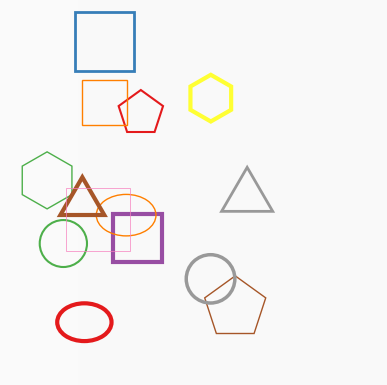[{"shape": "oval", "thickness": 3, "radius": 0.35, "center": [0.218, 0.163]}, {"shape": "pentagon", "thickness": 1.5, "radius": 0.3, "center": [0.363, 0.706]}, {"shape": "square", "thickness": 2, "radius": 0.38, "center": [0.269, 0.892]}, {"shape": "hexagon", "thickness": 1, "radius": 0.37, "center": [0.122, 0.532]}, {"shape": "circle", "thickness": 1.5, "radius": 0.3, "center": [0.164, 0.367]}, {"shape": "square", "thickness": 3, "radius": 0.31, "center": [0.355, 0.381]}, {"shape": "square", "thickness": 1, "radius": 0.29, "center": [0.27, 0.735]}, {"shape": "oval", "thickness": 1, "radius": 0.38, "center": [0.326, 0.441]}, {"shape": "hexagon", "thickness": 3, "radius": 0.3, "center": [0.544, 0.745]}, {"shape": "triangle", "thickness": 3, "radius": 0.33, "center": [0.212, 0.474]}, {"shape": "pentagon", "thickness": 1, "radius": 0.41, "center": [0.607, 0.201]}, {"shape": "square", "thickness": 0.5, "radius": 0.41, "center": [0.252, 0.429]}, {"shape": "triangle", "thickness": 2, "radius": 0.38, "center": [0.638, 0.489]}, {"shape": "circle", "thickness": 2.5, "radius": 0.31, "center": [0.543, 0.276]}]